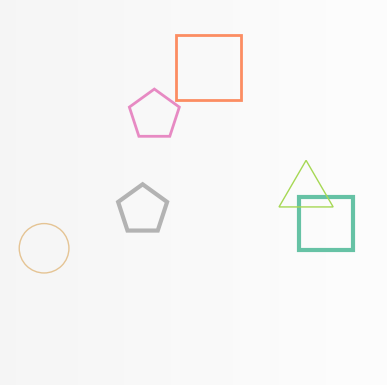[{"shape": "square", "thickness": 3, "radius": 0.35, "center": [0.842, 0.419]}, {"shape": "square", "thickness": 2, "radius": 0.42, "center": [0.538, 0.824]}, {"shape": "pentagon", "thickness": 2, "radius": 0.34, "center": [0.398, 0.701]}, {"shape": "triangle", "thickness": 1, "radius": 0.4, "center": [0.79, 0.503]}, {"shape": "circle", "thickness": 1, "radius": 0.32, "center": [0.114, 0.355]}, {"shape": "pentagon", "thickness": 3, "radius": 0.33, "center": [0.368, 0.455]}]